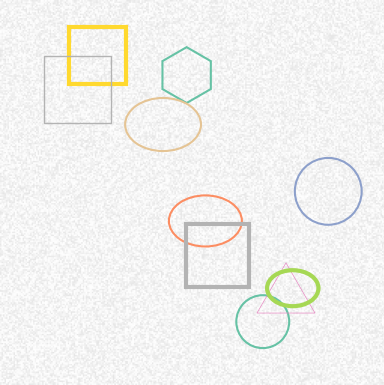[{"shape": "hexagon", "thickness": 1.5, "radius": 0.36, "center": [0.485, 0.805]}, {"shape": "circle", "thickness": 1.5, "radius": 0.34, "center": [0.682, 0.165]}, {"shape": "oval", "thickness": 1.5, "radius": 0.47, "center": [0.534, 0.426]}, {"shape": "circle", "thickness": 1.5, "radius": 0.43, "center": [0.853, 0.503]}, {"shape": "triangle", "thickness": 0.5, "radius": 0.43, "center": [0.743, 0.23]}, {"shape": "oval", "thickness": 3, "radius": 0.33, "center": [0.76, 0.251]}, {"shape": "square", "thickness": 3, "radius": 0.37, "center": [0.252, 0.857]}, {"shape": "oval", "thickness": 1.5, "radius": 0.49, "center": [0.424, 0.677]}, {"shape": "square", "thickness": 1, "radius": 0.44, "center": [0.202, 0.767]}, {"shape": "square", "thickness": 3, "radius": 0.41, "center": [0.564, 0.335]}]